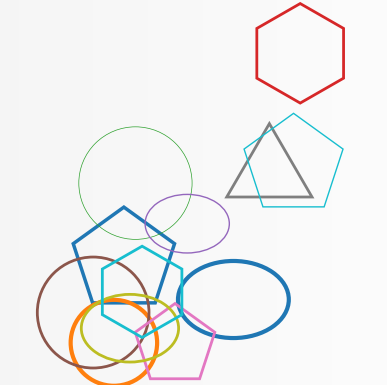[{"shape": "oval", "thickness": 3, "radius": 0.71, "center": [0.602, 0.222]}, {"shape": "pentagon", "thickness": 2.5, "radius": 0.69, "center": [0.32, 0.325]}, {"shape": "circle", "thickness": 3, "radius": 0.56, "center": [0.294, 0.11]}, {"shape": "circle", "thickness": 0.5, "radius": 0.73, "center": [0.35, 0.524]}, {"shape": "hexagon", "thickness": 2, "radius": 0.65, "center": [0.775, 0.862]}, {"shape": "oval", "thickness": 1, "radius": 0.54, "center": [0.483, 0.419]}, {"shape": "circle", "thickness": 2, "radius": 0.72, "center": [0.24, 0.188]}, {"shape": "pentagon", "thickness": 2, "radius": 0.54, "center": [0.452, 0.104]}, {"shape": "triangle", "thickness": 2, "radius": 0.64, "center": [0.695, 0.552]}, {"shape": "oval", "thickness": 2, "radius": 0.63, "center": [0.335, 0.147]}, {"shape": "pentagon", "thickness": 1, "radius": 0.67, "center": [0.758, 0.571]}, {"shape": "hexagon", "thickness": 2, "radius": 0.59, "center": [0.367, 0.242]}]